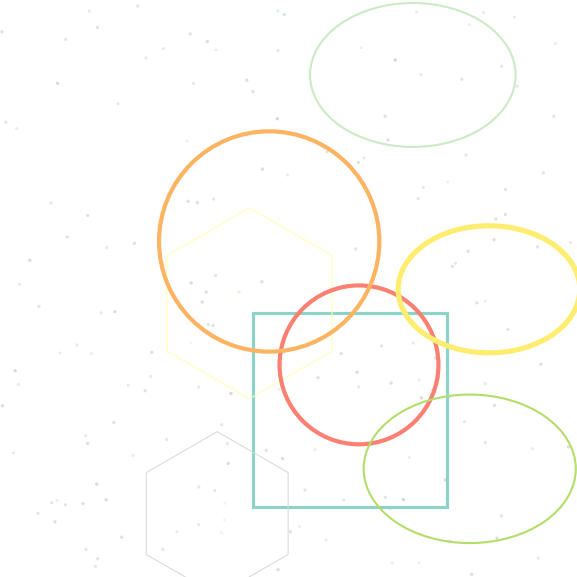[{"shape": "square", "thickness": 1.5, "radius": 0.84, "center": [0.607, 0.289]}, {"shape": "hexagon", "thickness": 0.5, "radius": 0.83, "center": [0.432, 0.474]}, {"shape": "circle", "thickness": 2, "radius": 0.69, "center": [0.622, 0.367]}, {"shape": "circle", "thickness": 2, "radius": 0.95, "center": [0.466, 0.581]}, {"shape": "oval", "thickness": 1, "radius": 0.92, "center": [0.813, 0.187]}, {"shape": "hexagon", "thickness": 0.5, "radius": 0.71, "center": [0.376, 0.11]}, {"shape": "oval", "thickness": 1, "radius": 0.89, "center": [0.715, 0.869]}, {"shape": "oval", "thickness": 2.5, "radius": 0.79, "center": [0.847, 0.498]}]